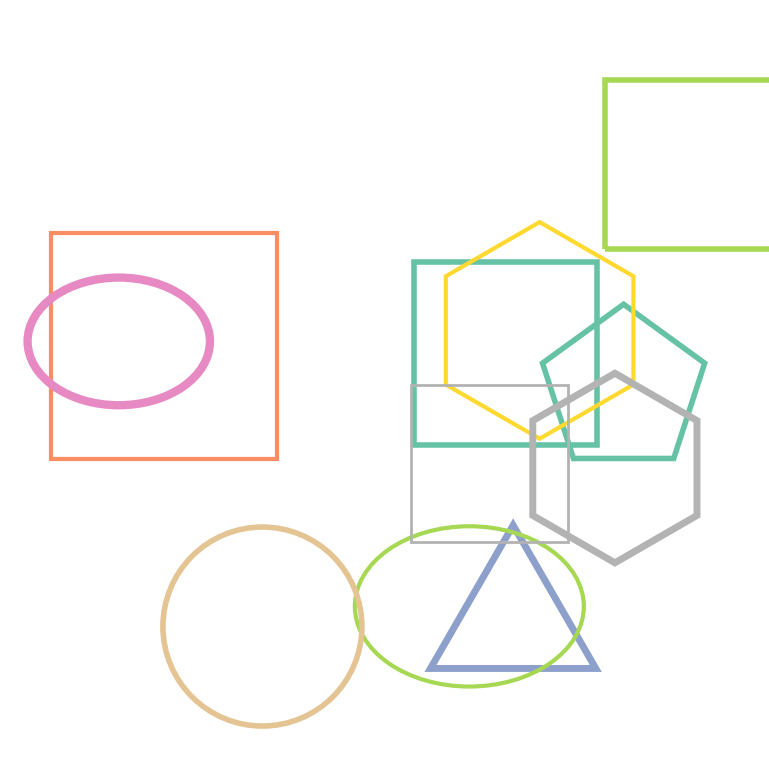[{"shape": "square", "thickness": 2, "radius": 0.59, "center": [0.657, 0.541]}, {"shape": "pentagon", "thickness": 2, "radius": 0.55, "center": [0.81, 0.494]}, {"shape": "square", "thickness": 1.5, "radius": 0.73, "center": [0.213, 0.55]}, {"shape": "triangle", "thickness": 2.5, "radius": 0.62, "center": [0.666, 0.194]}, {"shape": "oval", "thickness": 3, "radius": 0.59, "center": [0.154, 0.557]}, {"shape": "oval", "thickness": 1.5, "radius": 0.74, "center": [0.61, 0.212]}, {"shape": "square", "thickness": 2, "radius": 0.55, "center": [0.896, 0.786]}, {"shape": "hexagon", "thickness": 1.5, "radius": 0.7, "center": [0.701, 0.571]}, {"shape": "circle", "thickness": 2, "radius": 0.65, "center": [0.341, 0.186]}, {"shape": "hexagon", "thickness": 2.5, "radius": 0.62, "center": [0.799, 0.392]}, {"shape": "square", "thickness": 1, "radius": 0.51, "center": [0.636, 0.398]}]